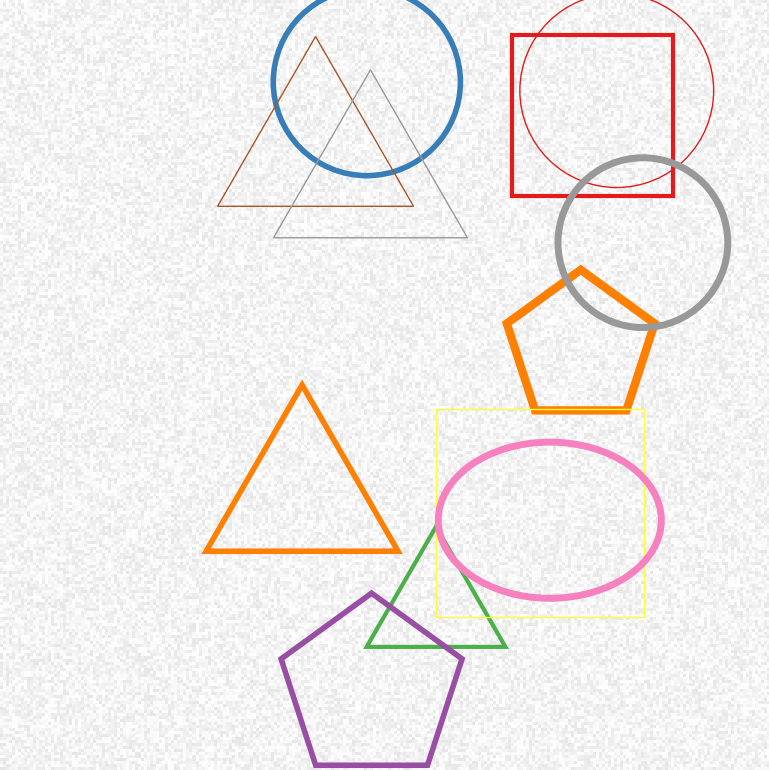[{"shape": "square", "thickness": 1.5, "radius": 0.52, "center": [0.77, 0.851]}, {"shape": "circle", "thickness": 0.5, "radius": 0.63, "center": [0.801, 0.882]}, {"shape": "circle", "thickness": 2, "radius": 0.61, "center": [0.476, 0.893]}, {"shape": "triangle", "thickness": 1.5, "radius": 0.52, "center": [0.566, 0.212]}, {"shape": "pentagon", "thickness": 2, "radius": 0.62, "center": [0.483, 0.106]}, {"shape": "triangle", "thickness": 2, "radius": 0.72, "center": [0.392, 0.356]}, {"shape": "pentagon", "thickness": 3, "radius": 0.5, "center": [0.754, 0.549]}, {"shape": "square", "thickness": 0.5, "radius": 0.67, "center": [0.701, 0.333]}, {"shape": "triangle", "thickness": 0.5, "radius": 0.73, "center": [0.41, 0.806]}, {"shape": "oval", "thickness": 2.5, "radius": 0.72, "center": [0.714, 0.324]}, {"shape": "triangle", "thickness": 0.5, "radius": 0.73, "center": [0.481, 0.764]}, {"shape": "circle", "thickness": 2.5, "radius": 0.55, "center": [0.835, 0.685]}]